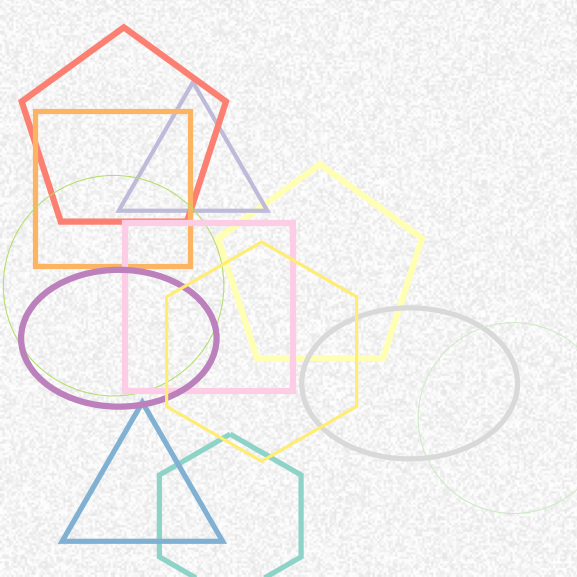[{"shape": "hexagon", "thickness": 2.5, "radius": 0.71, "center": [0.399, 0.106]}, {"shape": "pentagon", "thickness": 3, "radius": 0.93, "center": [0.554, 0.529]}, {"shape": "triangle", "thickness": 2, "radius": 0.74, "center": [0.334, 0.708]}, {"shape": "pentagon", "thickness": 3, "radius": 0.93, "center": [0.214, 0.766]}, {"shape": "triangle", "thickness": 2.5, "radius": 0.8, "center": [0.247, 0.142]}, {"shape": "square", "thickness": 2.5, "radius": 0.67, "center": [0.195, 0.673]}, {"shape": "circle", "thickness": 0.5, "radius": 0.95, "center": [0.197, 0.504]}, {"shape": "square", "thickness": 3, "radius": 0.73, "center": [0.362, 0.468]}, {"shape": "oval", "thickness": 2.5, "radius": 0.93, "center": [0.709, 0.335]}, {"shape": "oval", "thickness": 3, "radius": 0.85, "center": [0.206, 0.413]}, {"shape": "circle", "thickness": 0.5, "radius": 0.83, "center": [0.889, 0.275]}, {"shape": "hexagon", "thickness": 1.5, "radius": 0.95, "center": [0.453, 0.39]}]